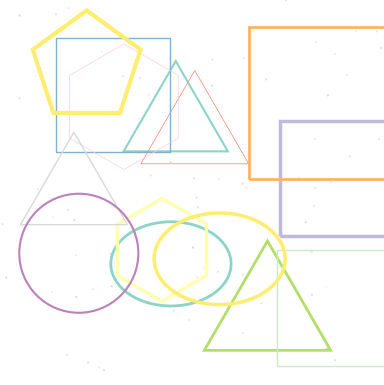[{"shape": "triangle", "thickness": 1.5, "radius": 0.78, "center": [0.456, 0.685]}, {"shape": "oval", "thickness": 2, "radius": 0.78, "center": [0.444, 0.315]}, {"shape": "hexagon", "thickness": 2.5, "radius": 0.67, "center": [0.421, 0.351]}, {"shape": "square", "thickness": 2.5, "radius": 0.75, "center": [0.875, 0.537]}, {"shape": "triangle", "thickness": 0.5, "radius": 0.81, "center": [0.506, 0.655]}, {"shape": "square", "thickness": 1, "radius": 0.74, "center": [0.293, 0.753]}, {"shape": "square", "thickness": 2, "radius": 0.99, "center": [0.845, 0.733]}, {"shape": "triangle", "thickness": 2, "radius": 0.95, "center": [0.695, 0.185]}, {"shape": "hexagon", "thickness": 0.5, "radius": 0.82, "center": [0.322, 0.723]}, {"shape": "triangle", "thickness": 1, "radius": 0.8, "center": [0.192, 0.497]}, {"shape": "circle", "thickness": 1.5, "radius": 0.77, "center": [0.205, 0.342]}, {"shape": "square", "thickness": 1, "radius": 0.76, "center": [0.87, 0.2]}, {"shape": "oval", "thickness": 2.5, "radius": 0.85, "center": [0.57, 0.328]}, {"shape": "pentagon", "thickness": 3, "radius": 0.74, "center": [0.225, 0.826]}]